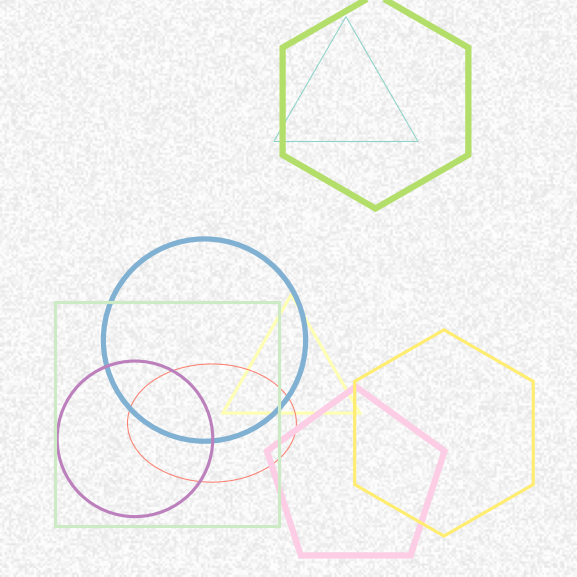[{"shape": "triangle", "thickness": 0.5, "radius": 0.72, "center": [0.599, 0.826]}, {"shape": "triangle", "thickness": 1.5, "radius": 0.68, "center": [0.505, 0.352]}, {"shape": "oval", "thickness": 0.5, "radius": 0.73, "center": [0.367, 0.267]}, {"shape": "circle", "thickness": 2.5, "radius": 0.88, "center": [0.354, 0.41]}, {"shape": "hexagon", "thickness": 3, "radius": 0.93, "center": [0.65, 0.824]}, {"shape": "pentagon", "thickness": 3, "radius": 0.81, "center": [0.616, 0.168]}, {"shape": "circle", "thickness": 1.5, "radius": 0.67, "center": [0.234, 0.239]}, {"shape": "square", "thickness": 1.5, "radius": 0.97, "center": [0.288, 0.282]}, {"shape": "hexagon", "thickness": 1.5, "radius": 0.89, "center": [0.769, 0.249]}]